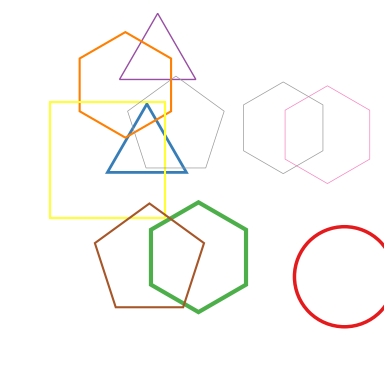[{"shape": "circle", "thickness": 2.5, "radius": 0.65, "center": [0.895, 0.281]}, {"shape": "triangle", "thickness": 2, "radius": 0.59, "center": [0.382, 0.611]}, {"shape": "hexagon", "thickness": 3, "radius": 0.71, "center": [0.516, 0.332]}, {"shape": "triangle", "thickness": 1, "radius": 0.57, "center": [0.41, 0.851]}, {"shape": "hexagon", "thickness": 1.5, "radius": 0.69, "center": [0.326, 0.78]}, {"shape": "square", "thickness": 1.5, "radius": 0.75, "center": [0.28, 0.585]}, {"shape": "pentagon", "thickness": 1.5, "radius": 0.75, "center": [0.388, 0.322]}, {"shape": "hexagon", "thickness": 0.5, "radius": 0.63, "center": [0.85, 0.65]}, {"shape": "hexagon", "thickness": 0.5, "radius": 0.6, "center": [0.736, 0.668]}, {"shape": "pentagon", "thickness": 0.5, "radius": 0.66, "center": [0.457, 0.67]}]